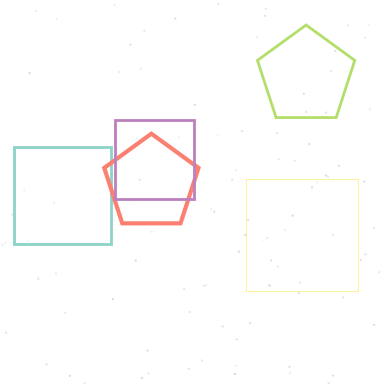[{"shape": "square", "thickness": 2, "radius": 0.63, "center": [0.162, 0.493]}, {"shape": "pentagon", "thickness": 3, "radius": 0.64, "center": [0.393, 0.524]}, {"shape": "pentagon", "thickness": 2, "radius": 0.66, "center": [0.795, 0.802]}, {"shape": "square", "thickness": 2, "radius": 0.52, "center": [0.401, 0.586]}, {"shape": "square", "thickness": 0.5, "radius": 0.73, "center": [0.784, 0.39]}]